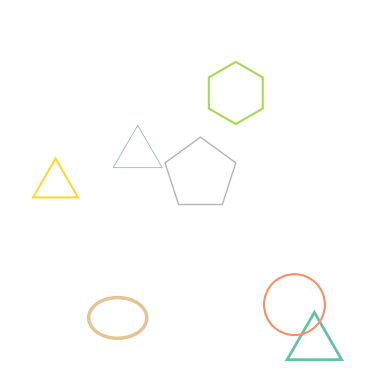[{"shape": "triangle", "thickness": 2, "radius": 0.41, "center": [0.817, 0.107]}, {"shape": "circle", "thickness": 1.5, "radius": 0.4, "center": [0.765, 0.209]}, {"shape": "triangle", "thickness": 0.5, "radius": 0.37, "center": [0.358, 0.601]}, {"shape": "hexagon", "thickness": 1.5, "radius": 0.4, "center": [0.612, 0.759]}, {"shape": "triangle", "thickness": 1.5, "radius": 0.34, "center": [0.144, 0.521]}, {"shape": "oval", "thickness": 2.5, "radius": 0.38, "center": [0.306, 0.174]}, {"shape": "pentagon", "thickness": 1, "radius": 0.48, "center": [0.521, 0.547]}]